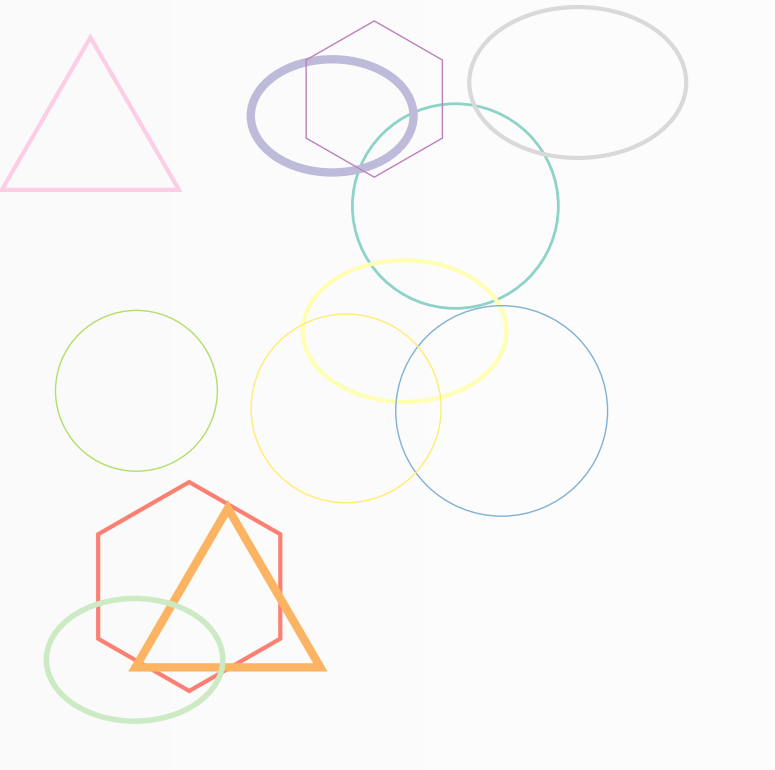[{"shape": "circle", "thickness": 1, "radius": 0.66, "center": [0.588, 0.732]}, {"shape": "oval", "thickness": 1.5, "radius": 0.66, "center": [0.522, 0.57]}, {"shape": "oval", "thickness": 3, "radius": 0.53, "center": [0.429, 0.85]}, {"shape": "hexagon", "thickness": 1.5, "radius": 0.68, "center": [0.244, 0.238]}, {"shape": "circle", "thickness": 0.5, "radius": 0.68, "center": [0.647, 0.466]}, {"shape": "triangle", "thickness": 3, "radius": 0.69, "center": [0.294, 0.202]}, {"shape": "circle", "thickness": 0.5, "radius": 0.52, "center": [0.176, 0.492]}, {"shape": "triangle", "thickness": 1.5, "radius": 0.66, "center": [0.117, 0.819]}, {"shape": "oval", "thickness": 1.5, "radius": 0.7, "center": [0.745, 0.893]}, {"shape": "hexagon", "thickness": 0.5, "radius": 0.51, "center": [0.483, 0.871]}, {"shape": "oval", "thickness": 2, "radius": 0.57, "center": [0.174, 0.143]}, {"shape": "circle", "thickness": 0.5, "radius": 0.61, "center": [0.447, 0.47]}]